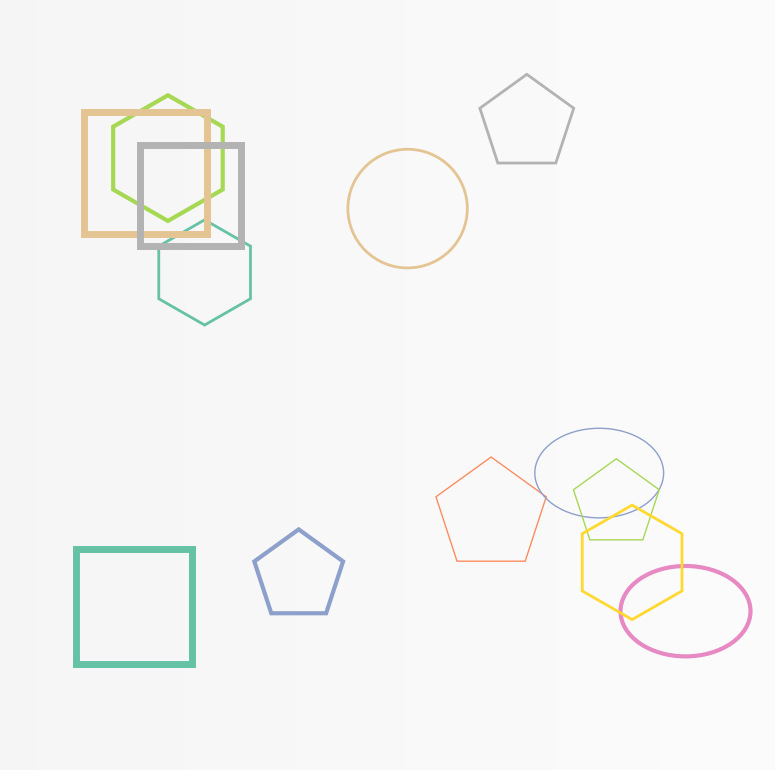[{"shape": "square", "thickness": 2.5, "radius": 0.38, "center": [0.173, 0.212]}, {"shape": "hexagon", "thickness": 1, "radius": 0.34, "center": [0.264, 0.646]}, {"shape": "pentagon", "thickness": 0.5, "radius": 0.37, "center": [0.634, 0.332]}, {"shape": "oval", "thickness": 0.5, "radius": 0.42, "center": [0.773, 0.386]}, {"shape": "pentagon", "thickness": 1.5, "radius": 0.3, "center": [0.385, 0.252]}, {"shape": "oval", "thickness": 1.5, "radius": 0.42, "center": [0.885, 0.206]}, {"shape": "pentagon", "thickness": 0.5, "radius": 0.29, "center": [0.795, 0.346]}, {"shape": "hexagon", "thickness": 1.5, "radius": 0.41, "center": [0.217, 0.795]}, {"shape": "hexagon", "thickness": 1, "radius": 0.37, "center": [0.816, 0.27]}, {"shape": "square", "thickness": 2.5, "radius": 0.4, "center": [0.188, 0.775]}, {"shape": "circle", "thickness": 1, "radius": 0.39, "center": [0.526, 0.729]}, {"shape": "square", "thickness": 2.5, "radius": 0.33, "center": [0.246, 0.747]}, {"shape": "pentagon", "thickness": 1, "radius": 0.32, "center": [0.68, 0.84]}]